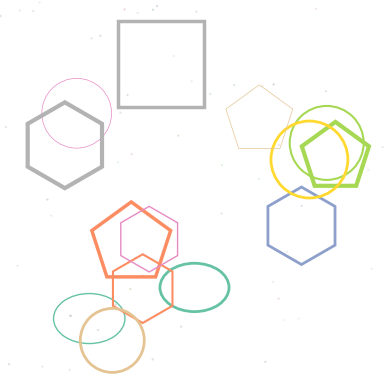[{"shape": "oval", "thickness": 2, "radius": 0.45, "center": [0.505, 0.253]}, {"shape": "oval", "thickness": 1, "radius": 0.46, "center": [0.232, 0.173]}, {"shape": "pentagon", "thickness": 2.5, "radius": 0.54, "center": [0.341, 0.368]}, {"shape": "hexagon", "thickness": 1.5, "radius": 0.45, "center": [0.371, 0.25]}, {"shape": "hexagon", "thickness": 2, "radius": 0.5, "center": [0.783, 0.414]}, {"shape": "circle", "thickness": 0.5, "radius": 0.45, "center": [0.199, 0.706]}, {"shape": "hexagon", "thickness": 1, "radius": 0.43, "center": [0.387, 0.379]}, {"shape": "pentagon", "thickness": 3, "radius": 0.46, "center": [0.871, 0.592]}, {"shape": "circle", "thickness": 1.5, "radius": 0.48, "center": [0.849, 0.629]}, {"shape": "circle", "thickness": 2, "radius": 0.5, "center": [0.804, 0.586]}, {"shape": "pentagon", "thickness": 0.5, "radius": 0.46, "center": [0.674, 0.688]}, {"shape": "circle", "thickness": 2, "radius": 0.42, "center": [0.292, 0.116]}, {"shape": "hexagon", "thickness": 3, "radius": 0.56, "center": [0.168, 0.623]}, {"shape": "square", "thickness": 2.5, "radius": 0.56, "center": [0.418, 0.834]}]